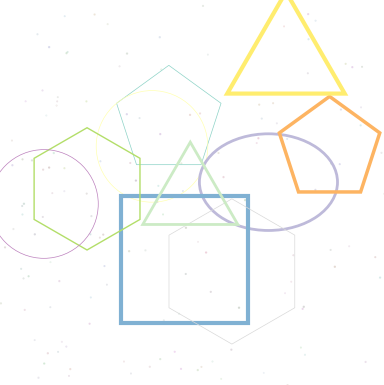[{"shape": "pentagon", "thickness": 0.5, "radius": 0.71, "center": [0.438, 0.688]}, {"shape": "circle", "thickness": 0.5, "radius": 0.72, "center": [0.395, 0.62]}, {"shape": "oval", "thickness": 2, "radius": 0.9, "center": [0.697, 0.527]}, {"shape": "square", "thickness": 3, "radius": 0.82, "center": [0.48, 0.326]}, {"shape": "pentagon", "thickness": 2.5, "radius": 0.69, "center": [0.856, 0.612]}, {"shape": "hexagon", "thickness": 1, "radius": 0.79, "center": [0.226, 0.509]}, {"shape": "hexagon", "thickness": 0.5, "radius": 0.94, "center": [0.602, 0.295]}, {"shape": "circle", "thickness": 0.5, "radius": 0.71, "center": [0.114, 0.47]}, {"shape": "triangle", "thickness": 2, "radius": 0.71, "center": [0.494, 0.488]}, {"shape": "triangle", "thickness": 3, "radius": 0.88, "center": [0.743, 0.845]}]